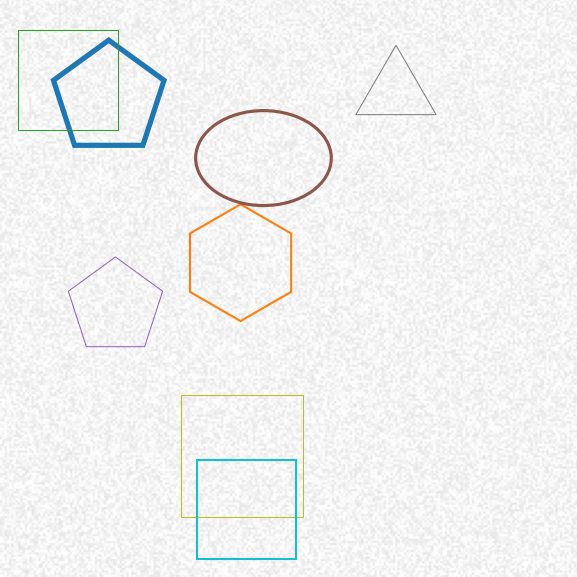[{"shape": "pentagon", "thickness": 2.5, "radius": 0.5, "center": [0.188, 0.829]}, {"shape": "hexagon", "thickness": 1, "radius": 0.51, "center": [0.417, 0.544]}, {"shape": "square", "thickness": 0.5, "radius": 0.43, "center": [0.117, 0.861]}, {"shape": "pentagon", "thickness": 0.5, "radius": 0.43, "center": [0.2, 0.468]}, {"shape": "oval", "thickness": 1.5, "radius": 0.59, "center": [0.456, 0.725]}, {"shape": "triangle", "thickness": 0.5, "radius": 0.4, "center": [0.686, 0.841]}, {"shape": "square", "thickness": 0.5, "radius": 0.53, "center": [0.42, 0.209]}, {"shape": "square", "thickness": 1, "radius": 0.43, "center": [0.427, 0.117]}]